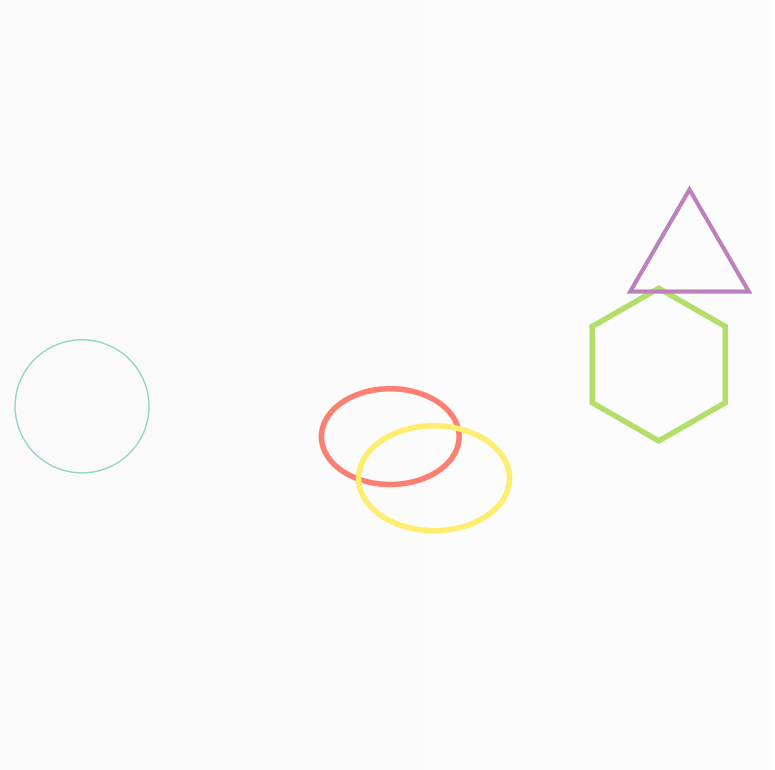[{"shape": "circle", "thickness": 0.5, "radius": 0.43, "center": [0.106, 0.472]}, {"shape": "oval", "thickness": 2, "radius": 0.44, "center": [0.504, 0.433]}, {"shape": "hexagon", "thickness": 2, "radius": 0.5, "center": [0.85, 0.527]}, {"shape": "triangle", "thickness": 1.5, "radius": 0.44, "center": [0.89, 0.666]}, {"shape": "oval", "thickness": 2, "radius": 0.49, "center": [0.56, 0.379]}]